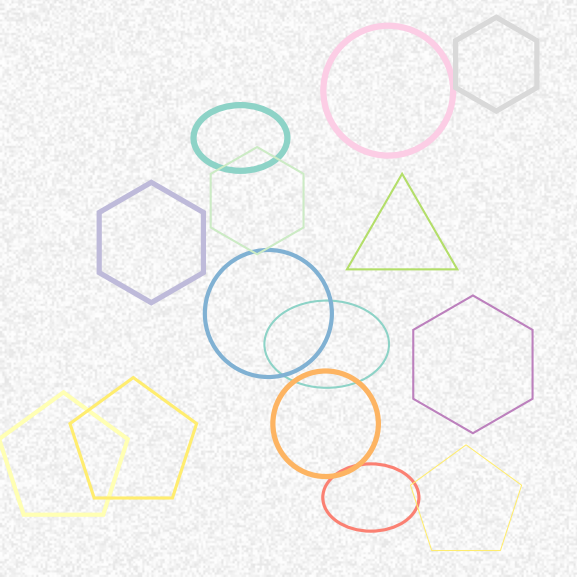[{"shape": "oval", "thickness": 3, "radius": 0.41, "center": [0.416, 0.76]}, {"shape": "oval", "thickness": 1, "radius": 0.54, "center": [0.566, 0.403]}, {"shape": "pentagon", "thickness": 2, "radius": 0.59, "center": [0.11, 0.203]}, {"shape": "hexagon", "thickness": 2.5, "radius": 0.52, "center": [0.262, 0.579]}, {"shape": "oval", "thickness": 1.5, "radius": 0.42, "center": [0.642, 0.138]}, {"shape": "circle", "thickness": 2, "radius": 0.55, "center": [0.465, 0.456]}, {"shape": "circle", "thickness": 2.5, "radius": 0.46, "center": [0.564, 0.265]}, {"shape": "triangle", "thickness": 1, "radius": 0.55, "center": [0.696, 0.588]}, {"shape": "circle", "thickness": 3, "radius": 0.56, "center": [0.672, 0.842]}, {"shape": "hexagon", "thickness": 2.5, "radius": 0.41, "center": [0.859, 0.888]}, {"shape": "hexagon", "thickness": 1, "radius": 0.6, "center": [0.819, 0.368]}, {"shape": "hexagon", "thickness": 1, "radius": 0.46, "center": [0.445, 0.652]}, {"shape": "pentagon", "thickness": 1.5, "radius": 0.58, "center": [0.231, 0.23]}, {"shape": "pentagon", "thickness": 0.5, "radius": 0.51, "center": [0.807, 0.128]}]